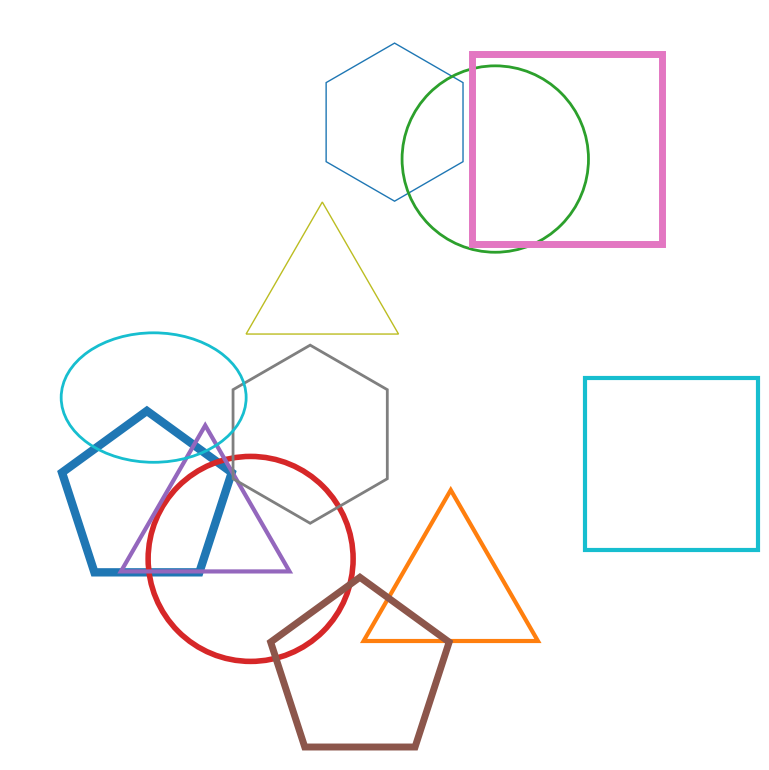[{"shape": "hexagon", "thickness": 0.5, "radius": 0.51, "center": [0.512, 0.841]}, {"shape": "pentagon", "thickness": 3, "radius": 0.58, "center": [0.191, 0.35]}, {"shape": "triangle", "thickness": 1.5, "radius": 0.65, "center": [0.585, 0.233]}, {"shape": "circle", "thickness": 1, "radius": 0.61, "center": [0.643, 0.793]}, {"shape": "circle", "thickness": 2, "radius": 0.67, "center": [0.325, 0.274]}, {"shape": "triangle", "thickness": 1.5, "radius": 0.63, "center": [0.267, 0.321]}, {"shape": "pentagon", "thickness": 2.5, "radius": 0.61, "center": [0.467, 0.128]}, {"shape": "square", "thickness": 2.5, "radius": 0.62, "center": [0.736, 0.807]}, {"shape": "hexagon", "thickness": 1, "radius": 0.58, "center": [0.403, 0.436]}, {"shape": "triangle", "thickness": 0.5, "radius": 0.57, "center": [0.419, 0.623]}, {"shape": "square", "thickness": 1.5, "radius": 0.56, "center": [0.872, 0.398]}, {"shape": "oval", "thickness": 1, "radius": 0.6, "center": [0.2, 0.484]}]